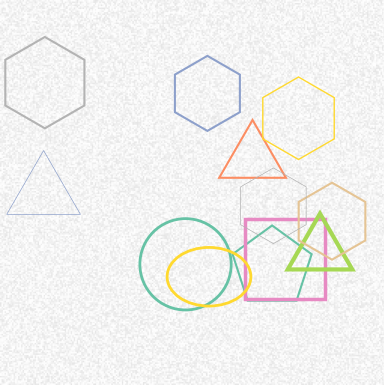[{"shape": "pentagon", "thickness": 1.5, "radius": 0.54, "center": [0.707, 0.306]}, {"shape": "circle", "thickness": 2, "radius": 0.59, "center": [0.482, 0.313]}, {"shape": "triangle", "thickness": 1.5, "radius": 0.5, "center": [0.656, 0.588]}, {"shape": "hexagon", "thickness": 1.5, "radius": 0.49, "center": [0.539, 0.757]}, {"shape": "triangle", "thickness": 0.5, "radius": 0.55, "center": [0.113, 0.498]}, {"shape": "square", "thickness": 2.5, "radius": 0.52, "center": [0.74, 0.327]}, {"shape": "triangle", "thickness": 3, "radius": 0.48, "center": [0.831, 0.349]}, {"shape": "hexagon", "thickness": 1, "radius": 0.54, "center": [0.775, 0.693]}, {"shape": "oval", "thickness": 2, "radius": 0.54, "center": [0.543, 0.281]}, {"shape": "hexagon", "thickness": 1.5, "radius": 0.5, "center": [0.862, 0.425]}, {"shape": "hexagon", "thickness": 0.5, "radius": 0.49, "center": [0.71, 0.466]}, {"shape": "hexagon", "thickness": 1.5, "radius": 0.59, "center": [0.117, 0.785]}]